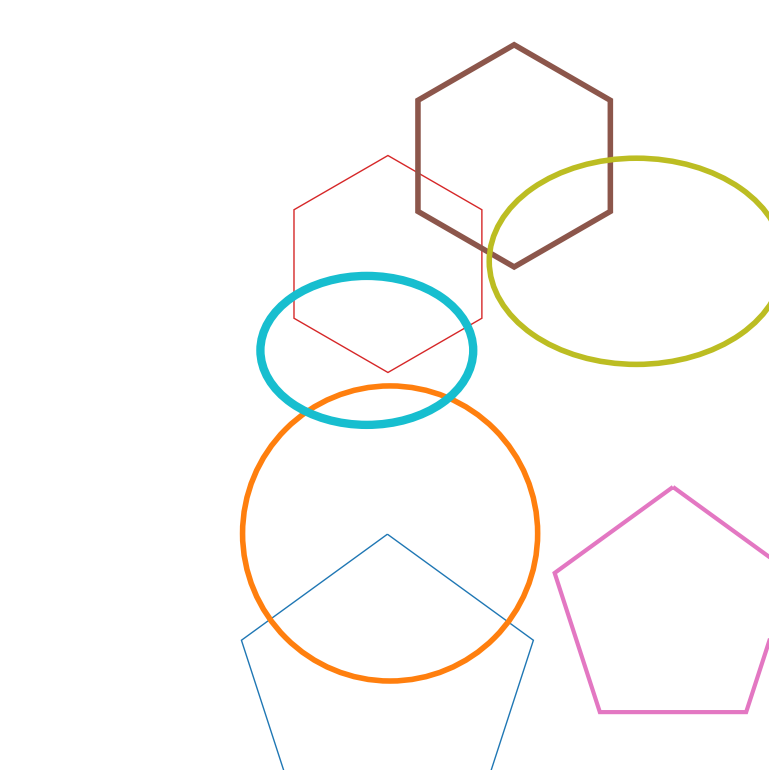[{"shape": "pentagon", "thickness": 0.5, "radius": 1.0, "center": [0.503, 0.107]}, {"shape": "circle", "thickness": 2, "radius": 0.96, "center": [0.507, 0.307]}, {"shape": "hexagon", "thickness": 0.5, "radius": 0.7, "center": [0.504, 0.657]}, {"shape": "hexagon", "thickness": 2, "radius": 0.72, "center": [0.668, 0.798]}, {"shape": "pentagon", "thickness": 1.5, "radius": 0.81, "center": [0.874, 0.206]}, {"shape": "oval", "thickness": 2, "radius": 0.96, "center": [0.827, 0.661]}, {"shape": "oval", "thickness": 3, "radius": 0.69, "center": [0.476, 0.545]}]